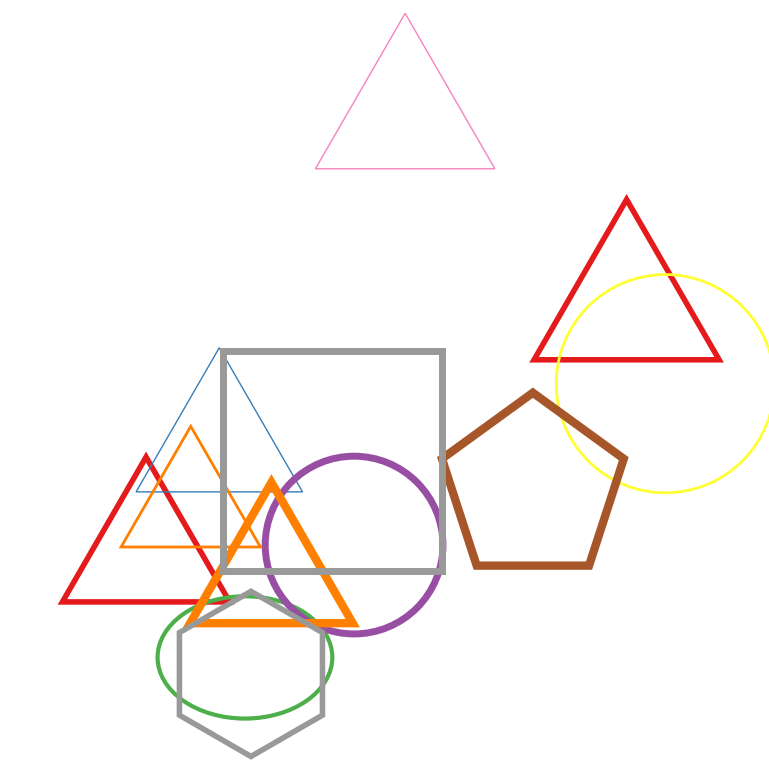[{"shape": "triangle", "thickness": 2, "radius": 0.63, "center": [0.19, 0.281]}, {"shape": "triangle", "thickness": 2, "radius": 0.69, "center": [0.814, 0.602]}, {"shape": "triangle", "thickness": 0.5, "radius": 0.62, "center": [0.285, 0.424]}, {"shape": "oval", "thickness": 1.5, "radius": 0.57, "center": [0.318, 0.146]}, {"shape": "circle", "thickness": 2.5, "radius": 0.58, "center": [0.46, 0.292]}, {"shape": "triangle", "thickness": 3, "radius": 0.61, "center": [0.353, 0.252]}, {"shape": "triangle", "thickness": 1, "radius": 0.52, "center": [0.248, 0.342]}, {"shape": "circle", "thickness": 1, "radius": 0.71, "center": [0.864, 0.502]}, {"shape": "pentagon", "thickness": 3, "radius": 0.62, "center": [0.692, 0.366]}, {"shape": "triangle", "thickness": 0.5, "radius": 0.67, "center": [0.526, 0.848]}, {"shape": "hexagon", "thickness": 2, "radius": 0.54, "center": [0.326, 0.125]}, {"shape": "square", "thickness": 2.5, "radius": 0.71, "center": [0.432, 0.401]}]